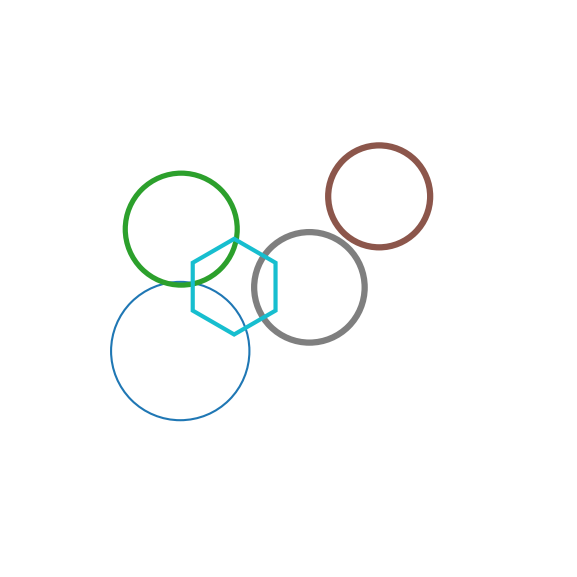[{"shape": "circle", "thickness": 1, "radius": 0.6, "center": [0.312, 0.391]}, {"shape": "circle", "thickness": 2.5, "radius": 0.48, "center": [0.314, 0.602]}, {"shape": "circle", "thickness": 3, "radius": 0.44, "center": [0.657, 0.659]}, {"shape": "circle", "thickness": 3, "radius": 0.48, "center": [0.536, 0.502]}, {"shape": "hexagon", "thickness": 2, "radius": 0.41, "center": [0.405, 0.503]}]